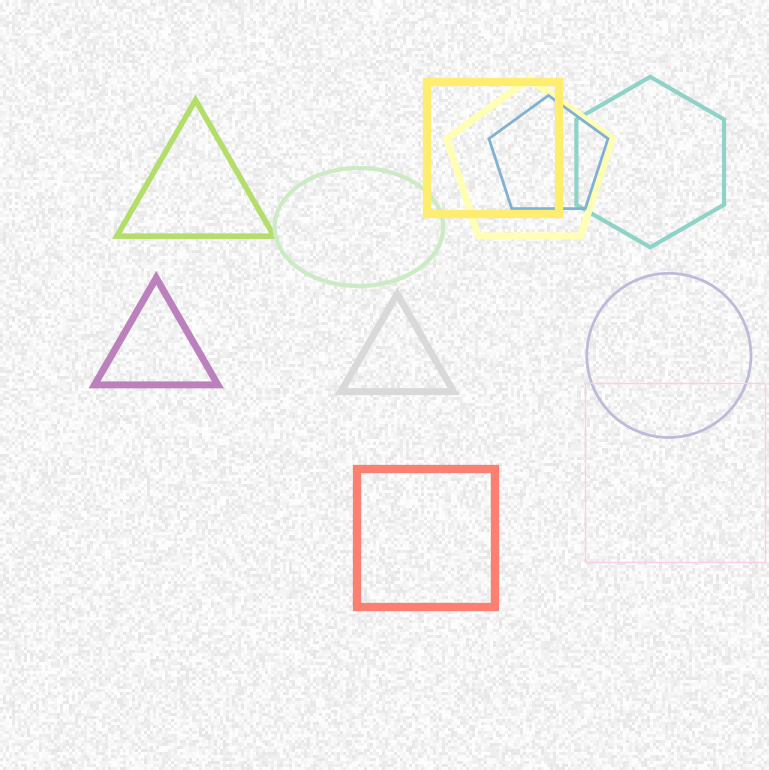[{"shape": "hexagon", "thickness": 1.5, "radius": 0.55, "center": [0.844, 0.79]}, {"shape": "pentagon", "thickness": 2.5, "radius": 0.56, "center": [0.688, 0.785]}, {"shape": "circle", "thickness": 1, "radius": 0.53, "center": [0.869, 0.538]}, {"shape": "square", "thickness": 3, "radius": 0.45, "center": [0.553, 0.302]}, {"shape": "pentagon", "thickness": 1, "radius": 0.41, "center": [0.712, 0.795]}, {"shape": "triangle", "thickness": 2, "radius": 0.59, "center": [0.254, 0.752]}, {"shape": "square", "thickness": 0.5, "radius": 0.58, "center": [0.877, 0.386]}, {"shape": "triangle", "thickness": 2.5, "radius": 0.42, "center": [0.516, 0.534]}, {"shape": "triangle", "thickness": 2.5, "radius": 0.46, "center": [0.203, 0.546]}, {"shape": "oval", "thickness": 1.5, "radius": 0.55, "center": [0.466, 0.705]}, {"shape": "square", "thickness": 3, "radius": 0.43, "center": [0.641, 0.808]}]